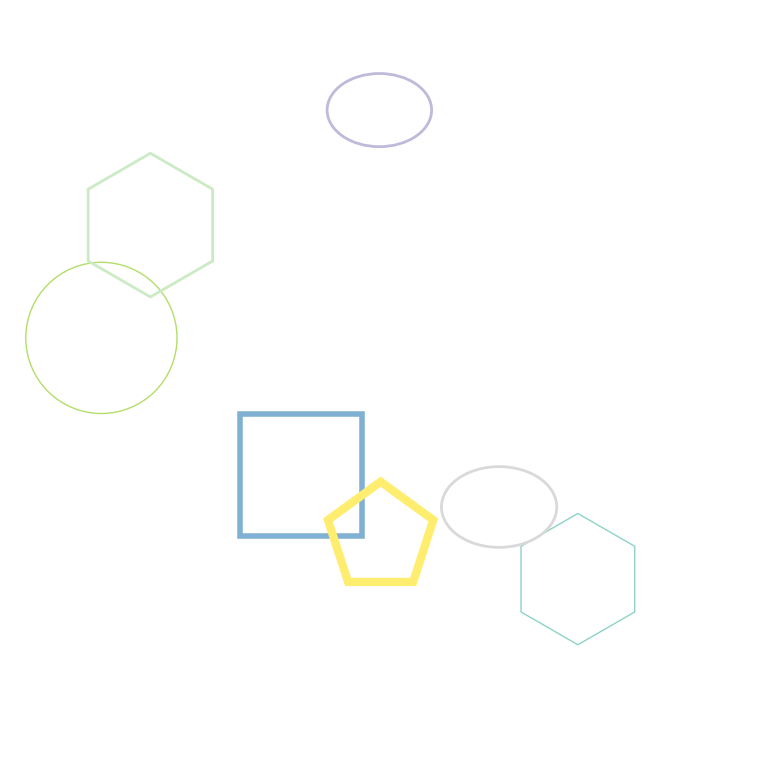[{"shape": "hexagon", "thickness": 0.5, "radius": 0.43, "center": [0.75, 0.248]}, {"shape": "oval", "thickness": 1, "radius": 0.34, "center": [0.493, 0.857]}, {"shape": "square", "thickness": 2, "radius": 0.4, "center": [0.39, 0.383]}, {"shape": "circle", "thickness": 0.5, "radius": 0.49, "center": [0.132, 0.561]}, {"shape": "oval", "thickness": 1, "radius": 0.37, "center": [0.648, 0.342]}, {"shape": "hexagon", "thickness": 1, "radius": 0.47, "center": [0.195, 0.708]}, {"shape": "pentagon", "thickness": 3, "radius": 0.36, "center": [0.494, 0.302]}]